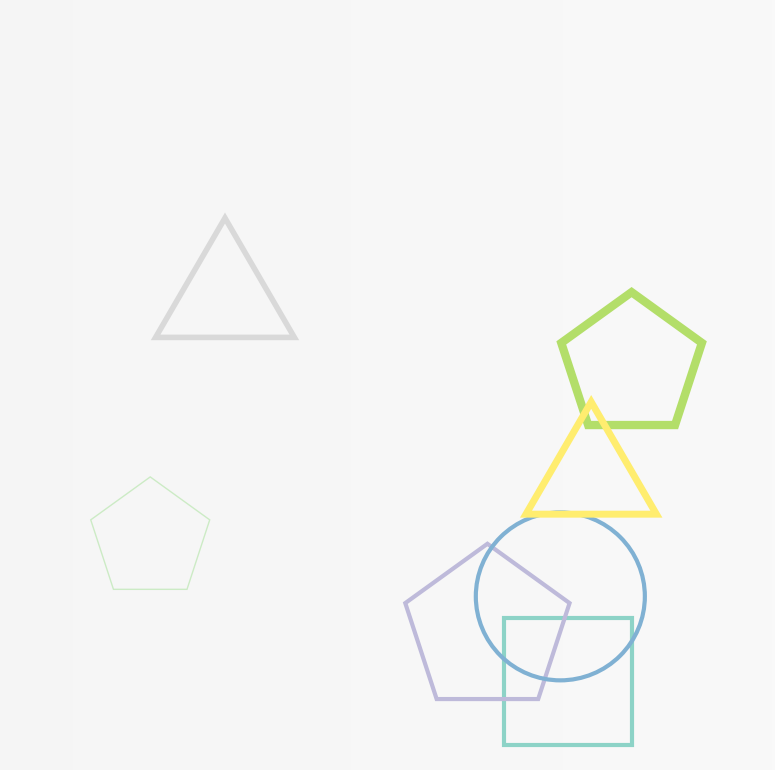[{"shape": "square", "thickness": 1.5, "radius": 0.41, "center": [0.733, 0.115]}, {"shape": "pentagon", "thickness": 1.5, "radius": 0.56, "center": [0.629, 0.182]}, {"shape": "circle", "thickness": 1.5, "radius": 0.55, "center": [0.723, 0.225]}, {"shape": "pentagon", "thickness": 3, "radius": 0.48, "center": [0.815, 0.525]}, {"shape": "triangle", "thickness": 2, "radius": 0.52, "center": [0.29, 0.614]}, {"shape": "pentagon", "thickness": 0.5, "radius": 0.4, "center": [0.194, 0.3]}, {"shape": "triangle", "thickness": 2.5, "radius": 0.49, "center": [0.763, 0.381]}]